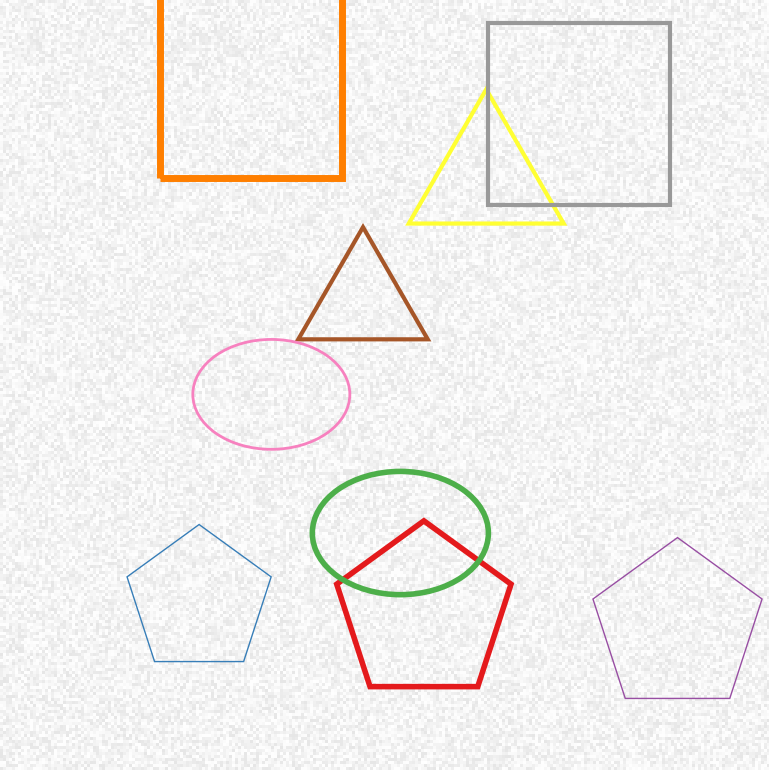[{"shape": "pentagon", "thickness": 2, "radius": 0.6, "center": [0.551, 0.205]}, {"shape": "pentagon", "thickness": 0.5, "radius": 0.49, "center": [0.259, 0.22]}, {"shape": "oval", "thickness": 2, "radius": 0.57, "center": [0.52, 0.308]}, {"shape": "pentagon", "thickness": 0.5, "radius": 0.58, "center": [0.88, 0.186]}, {"shape": "square", "thickness": 2.5, "radius": 0.59, "center": [0.326, 0.887]}, {"shape": "triangle", "thickness": 1.5, "radius": 0.58, "center": [0.631, 0.768]}, {"shape": "triangle", "thickness": 1.5, "radius": 0.49, "center": [0.471, 0.608]}, {"shape": "oval", "thickness": 1, "radius": 0.51, "center": [0.352, 0.488]}, {"shape": "square", "thickness": 1.5, "radius": 0.59, "center": [0.752, 0.852]}]